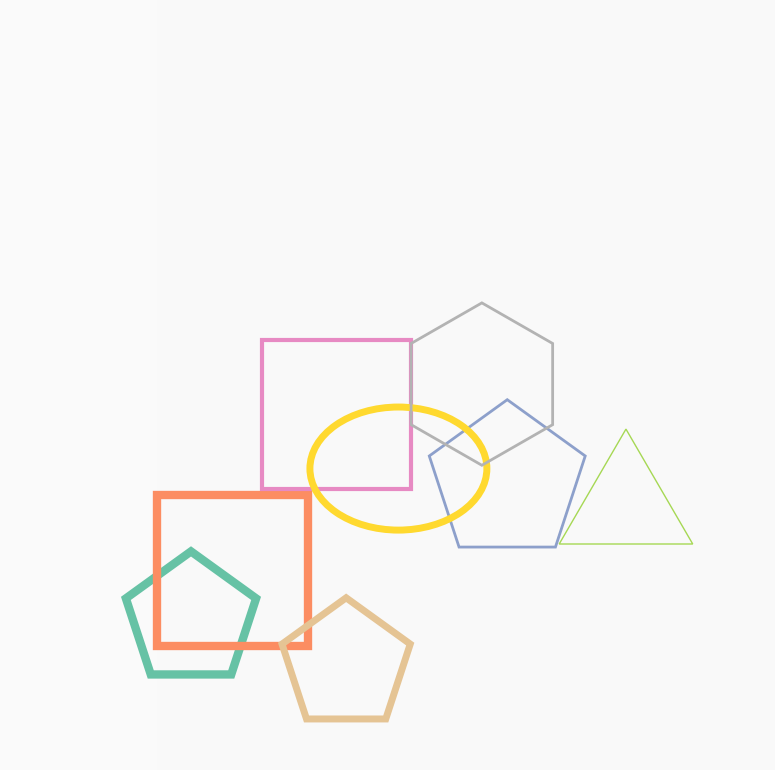[{"shape": "pentagon", "thickness": 3, "radius": 0.44, "center": [0.246, 0.196]}, {"shape": "square", "thickness": 3, "radius": 0.49, "center": [0.3, 0.259]}, {"shape": "pentagon", "thickness": 1, "radius": 0.53, "center": [0.655, 0.375]}, {"shape": "square", "thickness": 1.5, "radius": 0.48, "center": [0.434, 0.462]}, {"shape": "triangle", "thickness": 0.5, "radius": 0.5, "center": [0.808, 0.343]}, {"shape": "oval", "thickness": 2.5, "radius": 0.57, "center": [0.514, 0.391]}, {"shape": "pentagon", "thickness": 2.5, "radius": 0.43, "center": [0.447, 0.137]}, {"shape": "hexagon", "thickness": 1, "radius": 0.53, "center": [0.622, 0.501]}]